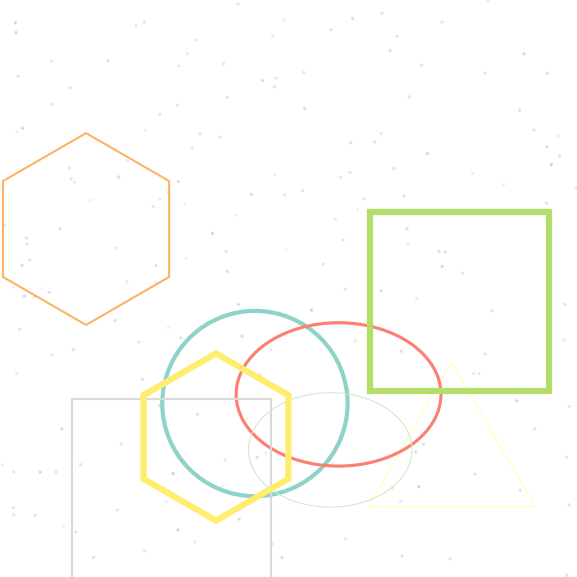[{"shape": "circle", "thickness": 2, "radius": 0.8, "center": [0.441, 0.3]}, {"shape": "triangle", "thickness": 0.5, "radius": 0.83, "center": [0.782, 0.205]}, {"shape": "oval", "thickness": 1.5, "radius": 0.89, "center": [0.586, 0.316]}, {"shape": "hexagon", "thickness": 1, "radius": 0.83, "center": [0.149, 0.603]}, {"shape": "square", "thickness": 3, "radius": 0.77, "center": [0.796, 0.477]}, {"shape": "square", "thickness": 1, "radius": 0.86, "center": [0.297, 0.136]}, {"shape": "oval", "thickness": 0.5, "radius": 0.71, "center": [0.572, 0.22]}, {"shape": "hexagon", "thickness": 3, "radius": 0.72, "center": [0.374, 0.242]}]